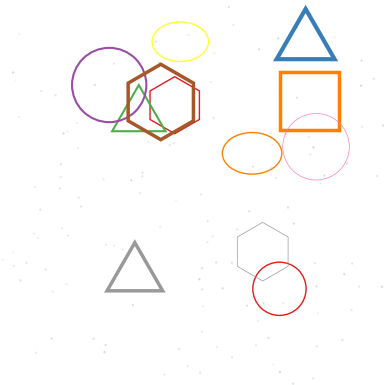[{"shape": "hexagon", "thickness": 1, "radius": 0.37, "center": [0.454, 0.727]}, {"shape": "circle", "thickness": 1, "radius": 0.35, "center": [0.726, 0.25]}, {"shape": "triangle", "thickness": 3, "radius": 0.43, "center": [0.794, 0.89]}, {"shape": "triangle", "thickness": 1.5, "radius": 0.4, "center": [0.361, 0.699]}, {"shape": "circle", "thickness": 1.5, "radius": 0.48, "center": [0.284, 0.779]}, {"shape": "square", "thickness": 2.5, "radius": 0.38, "center": [0.804, 0.737]}, {"shape": "oval", "thickness": 1, "radius": 0.39, "center": [0.655, 0.602]}, {"shape": "oval", "thickness": 1, "radius": 0.37, "center": [0.468, 0.892]}, {"shape": "hexagon", "thickness": 2.5, "radius": 0.49, "center": [0.418, 0.735]}, {"shape": "circle", "thickness": 0.5, "radius": 0.43, "center": [0.821, 0.619]}, {"shape": "hexagon", "thickness": 0.5, "radius": 0.38, "center": [0.682, 0.346]}, {"shape": "triangle", "thickness": 2.5, "radius": 0.42, "center": [0.35, 0.286]}]